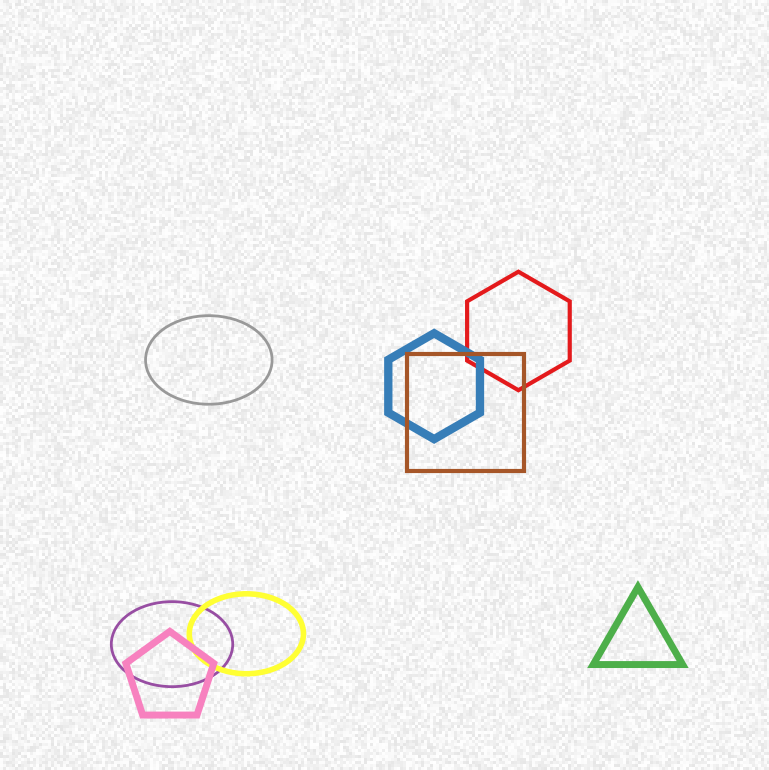[{"shape": "hexagon", "thickness": 1.5, "radius": 0.38, "center": [0.673, 0.57]}, {"shape": "hexagon", "thickness": 3, "radius": 0.34, "center": [0.564, 0.498]}, {"shape": "triangle", "thickness": 2.5, "radius": 0.34, "center": [0.828, 0.17]}, {"shape": "oval", "thickness": 1, "radius": 0.39, "center": [0.223, 0.163]}, {"shape": "oval", "thickness": 2, "radius": 0.37, "center": [0.32, 0.177]}, {"shape": "square", "thickness": 1.5, "radius": 0.38, "center": [0.604, 0.464]}, {"shape": "pentagon", "thickness": 2.5, "radius": 0.3, "center": [0.221, 0.12]}, {"shape": "oval", "thickness": 1, "radius": 0.41, "center": [0.271, 0.533]}]